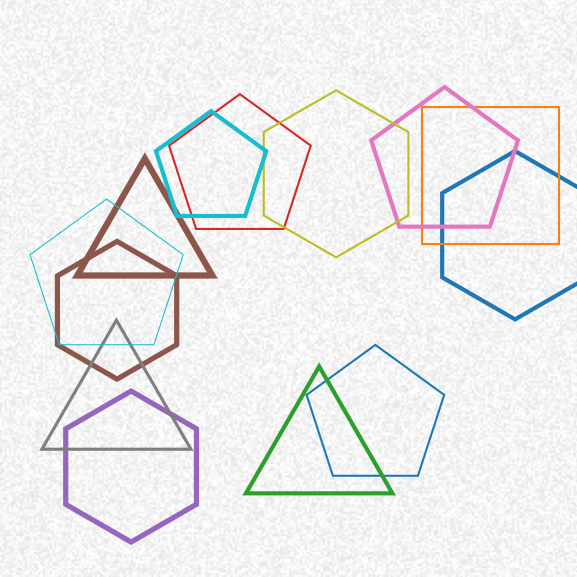[{"shape": "hexagon", "thickness": 2, "radius": 0.73, "center": [0.892, 0.592]}, {"shape": "pentagon", "thickness": 1, "radius": 0.63, "center": [0.65, 0.277]}, {"shape": "square", "thickness": 1, "radius": 0.59, "center": [0.85, 0.695]}, {"shape": "triangle", "thickness": 2, "radius": 0.73, "center": [0.553, 0.218]}, {"shape": "pentagon", "thickness": 1, "radius": 0.65, "center": [0.415, 0.707]}, {"shape": "hexagon", "thickness": 2.5, "radius": 0.65, "center": [0.227, 0.191]}, {"shape": "hexagon", "thickness": 2.5, "radius": 0.6, "center": [0.203, 0.462]}, {"shape": "triangle", "thickness": 3, "radius": 0.68, "center": [0.251, 0.59]}, {"shape": "pentagon", "thickness": 2, "radius": 0.67, "center": [0.77, 0.715]}, {"shape": "triangle", "thickness": 1.5, "radius": 0.74, "center": [0.202, 0.296]}, {"shape": "hexagon", "thickness": 1, "radius": 0.72, "center": [0.582, 0.698]}, {"shape": "pentagon", "thickness": 2, "radius": 0.5, "center": [0.366, 0.706]}, {"shape": "pentagon", "thickness": 0.5, "radius": 0.7, "center": [0.185, 0.515]}]